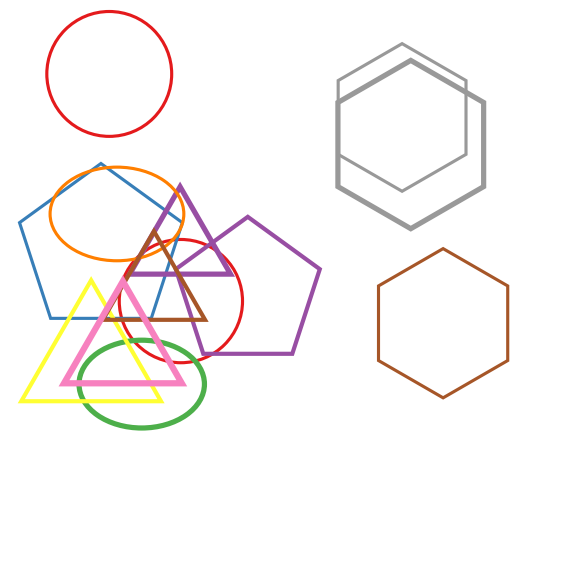[{"shape": "circle", "thickness": 1.5, "radius": 0.54, "center": [0.189, 0.871]}, {"shape": "circle", "thickness": 1.5, "radius": 0.53, "center": [0.313, 0.478]}, {"shape": "pentagon", "thickness": 1.5, "radius": 0.74, "center": [0.175, 0.568]}, {"shape": "oval", "thickness": 2.5, "radius": 0.54, "center": [0.245, 0.334]}, {"shape": "triangle", "thickness": 2.5, "radius": 0.5, "center": [0.312, 0.575]}, {"shape": "pentagon", "thickness": 2, "radius": 0.66, "center": [0.429, 0.493]}, {"shape": "oval", "thickness": 1.5, "radius": 0.58, "center": [0.203, 0.629]}, {"shape": "triangle", "thickness": 2, "radius": 0.7, "center": [0.158, 0.374]}, {"shape": "hexagon", "thickness": 1.5, "radius": 0.65, "center": [0.767, 0.439]}, {"shape": "triangle", "thickness": 2, "radius": 0.51, "center": [0.267, 0.496]}, {"shape": "triangle", "thickness": 3, "radius": 0.59, "center": [0.213, 0.394]}, {"shape": "hexagon", "thickness": 2.5, "radius": 0.73, "center": [0.711, 0.749]}, {"shape": "hexagon", "thickness": 1.5, "radius": 0.64, "center": [0.696, 0.796]}]